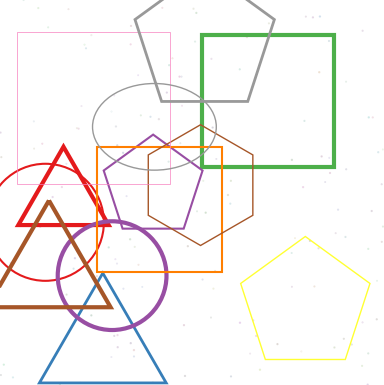[{"shape": "triangle", "thickness": 3, "radius": 0.68, "center": [0.165, 0.483]}, {"shape": "circle", "thickness": 1.5, "radius": 0.76, "center": [0.118, 0.423]}, {"shape": "triangle", "thickness": 2, "radius": 0.95, "center": [0.267, 0.101]}, {"shape": "square", "thickness": 3, "radius": 0.86, "center": [0.696, 0.738]}, {"shape": "circle", "thickness": 3, "radius": 0.71, "center": [0.291, 0.284]}, {"shape": "pentagon", "thickness": 1.5, "radius": 0.68, "center": [0.398, 0.515]}, {"shape": "square", "thickness": 1.5, "radius": 0.81, "center": [0.414, 0.456]}, {"shape": "pentagon", "thickness": 1, "radius": 0.88, "center": [0.793, 0.209]}, {"shape": "hexagon", "thickness": 1, "radius": 0.78, "center": [0.521, 0.519]}, {"shape": "triangle", "thickness": 3, "radius": 0.92, "center": [0.127, 0.294]}, {"shape": "square", "thickness": 0.5, "radius": 0.99, "center": [0.243, 0.72]}, {"shape": "oval", "thickness": 1, "radius": 0.8, "center": [0.401, 0.671]}, {"shape": "pentagon", "thickness": 2, "radius": 0.95, "center": [0.532, 0.89]}]